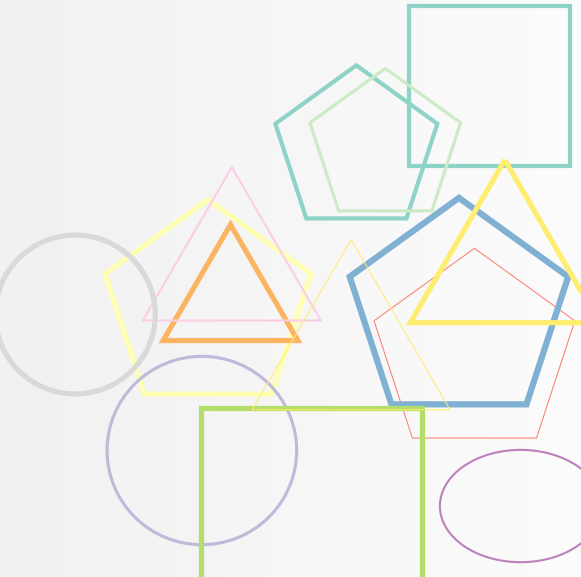[{"shape": "pentagon", "thickness": 2, "radius": 0.73, "center": [0.613, 0.739]}, {"shape": "square", "thickness": 2, "radius": 0.69, "center": [0.843, 0.851]}, {"shape": "pentagon", "thickness": 2.5, "radius": 0.93, "center": [0.358, 0.467]}, {"shape": "circle", "thickness": 1.5, "radius": 0.82, "center": [0.347, 0.219]}, {"shape": "pentagon", "thickness": 0.5, "radius": 0.91, "center": [0.816, 0.388]}, {"shape": "pentagon", "thickness": 3, "radius": 0.99, "center": [0.79, 0.459]}, {"shape": "triangle", "thickness": 2.5, "radius": 0.67, "center": [0.397, 0.476]}, {"shape": "square", "thickness": 2.5, "radius": 0.95, "center": [0.536, 0.102]}, {"shape": "triangle", "thickness": 1, "radius": 0.88, "center": [0.399, 0.533]}, {"shape": "circle", "thickness": 2.5, "radius": 0.69, "center": [0.13, 0.455]}, {"shape": "oval", "thickness": 1, "radius": 0.69, "center": [0.896, 0.123]}, {"shape": "pentagon", "thickness": 1.5, "radius": 0.68, "center": [0.663, 0.744]}, {"shape": "triangle", "thickness": 0.5, "radius": 0.98, "center": [0.604, 0.388]}, {"shape": "triangle", "thickness": 2.5, "radius": 0.94, "center": [0.868, 0.534]}]